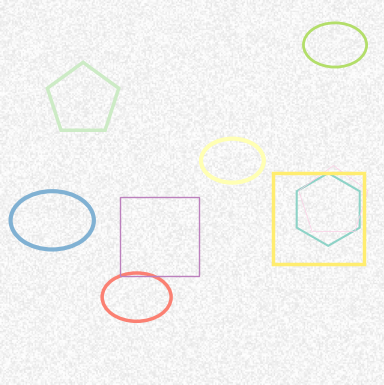[{"shape": "hexagon", "thickness": 1.5, "radius": 0.47, "center": [0.852, 0.456]}, {"shape": "oval", "thickness": 3, "radius": 0.41, "center": [0.604, 0.583]}, {"shape": "oval", "thickness": 2.5, "radius": 0.45, "center": [0.355, 0.228]}, {"shape": "oval", "thickness": 3, "radius": 0.54, "center": [0.136, 0.428]}, {"shape": "oval", "thickness": 2, "radius": 0.41, "center": [0.87, 0.883]}, {"shape": "pentagon", "thickness": 0.5, "radius": 0.47, "center": [0.866, 0.475]}, {"shape": "square", "thickness": 1, "radius": 0.51, "center": [0.414, 0.386]}, {"shape": "pentagon", "thickness": 2.5, "radius": 0.49, "center": [0.216, 0.741]}, {"shape": "square", "thickness": 2.5, "radius": 0.59, "center": [0.828, 0.432]}]